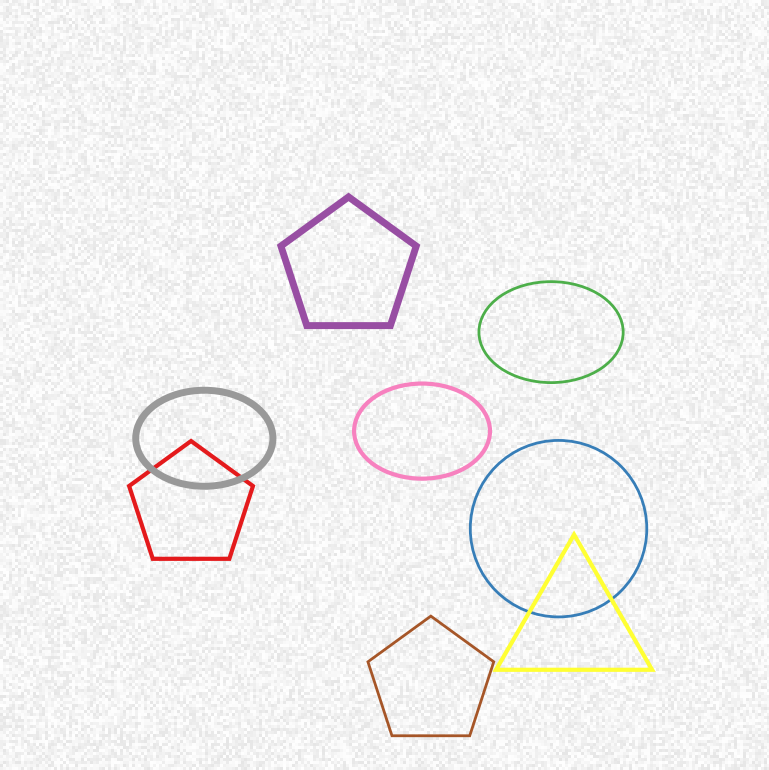[{"shape": "pentagon", "thickness": 1.5, "radius": 0.42, "center": [0.248, 0.343]}, {"shape": "circle", "thickness": 1, "radius": 0.57, "center": [0.725, 0.313]}, {"shape": "oval", "thickness": 1, "radius": 0.47, "center": [0.716, 0.569]}, {"shape": "pentagon", "thickness": 2.5, "radius": 0.46, "center": [0.453, 0.652]}, {"shape": "triangle", "thickness": 1.5, "radius": 0.59, "center": [0.746, 0.189]}, {"shape": "pentagon", "thickness": 1, "radius": 0.43, "center": [0.56, 0.114]}, {"shape": "oval", "thickness": 1.5, "radius": 0.44, "center": [0.548, 0.44]}, {"shape": "oval", "thickness": 2.5, "radius": 0.45, "center": [0.265, 0.431]}]